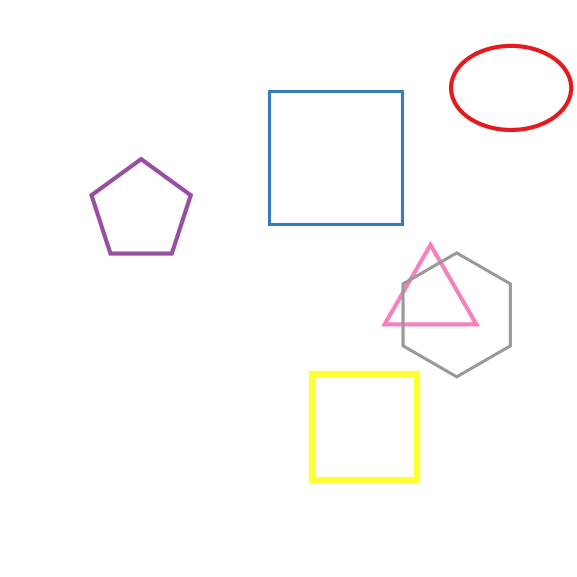[{"shape": "oval", "thickness": 2, "radius": 0.52, "center": [0.885, 0.847]}, {"shape": "square", "thickness": 1.5, "radius": 0.58, "center": [0.581, 0.726]}, {"shape": "pentagon", "thickness": 2, "radius": 0.45, "center": [0.244, 0.633]}, {"shape": "square", "thickness": 3, "radius": 0.46, "center": [0.632, 0.26]}, {"shape": "triangle", "thickness": 2, "radius": 0.46, "center": [0.746, 0.483]}, {"shape": "hexagon", "thickness": 1.5, "radius": 0.54, "center": [0.791, 0.454]}]